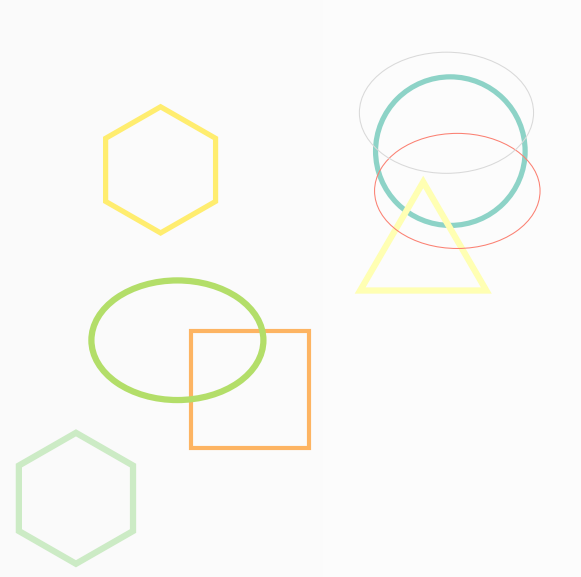[{"shape": "circle", "thickness": 2.5, "radius": 0.64, "center": [0.775, 0.737]}, {"shape": "triangle", "thickness": 3, "radius": 0.63, "center": [0.728, 0.559]}, {"shape": "oval", "thickness": 0.5, "radius": 0.71, "center": [0.787, 0.669]}, {"shape": "square", "thickness": 2, "radius": 0.51, "center": [0.43, 0.325]}, {"shape": "oval", "thickness": 3, "radius": 0.74, "center": [0.305, 0.41]}, {"shape": "oval", "thickness": 0.5, "radius": 0.75, "center": [0.768, 0.804]}, {"shape": "hexagon", "thickness": 3, "radius": 0.57, "center": [0.131, 0.136]}, {"shape": "hexagon", "thickness": 2.5, "radius": 0.55, "center": [0.276, 0.705]}]